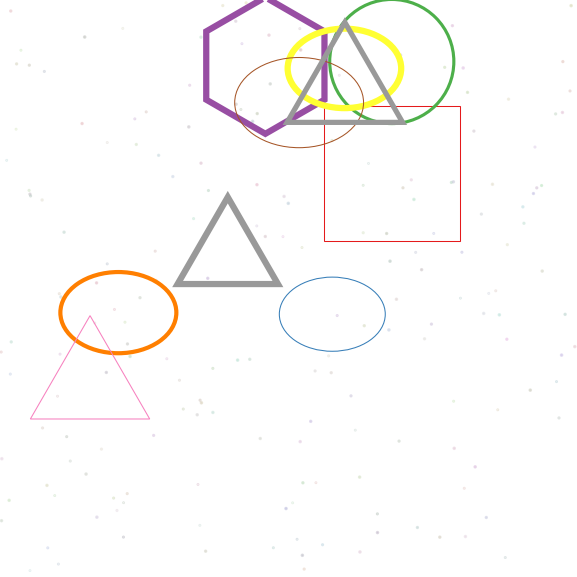[{"shape": "square", "thickness": 0.5, "radius": 0.59, "center": [0.678, 0.699]}, {"shape": "oval", "thickness": 0.5, "radius": 0.46, "center": [0.575, 0.455]}, {"shape": "circle", "thickness": 1.5, "radius": 0.54, "center": [0.678, 0.893]}, {"shape": "hexagon", "thickness": 3, "radius": 0.59, "center": [0.459, 0.886]}, {"shape": "oval", "thickness": 2, "radius": 0.5, "center": [0.205, 0.458]}, {"shape": "oval", "thickness": 3, "radius": 0.49, "center": [0.596, 0.881]}, {"shape": "oval", "thickness": 0.5, "radius": 0.56, "center": [0.518, 0.821]}, {"shape": "triangle", "thickness": 0.5, "radius": 0.6, "center": [0.156, 0.333]}, {"shape": "triangle", "thickness": 3, "radius": 0.5, "center": [0.394, 0.557]}, {"shape": "triangle", "thickness": 2.5, "radius": 0.58, "center": [0.597, 0.845]}]